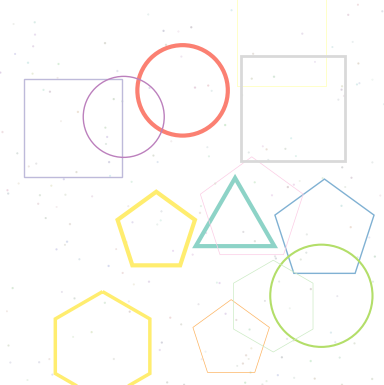[{"shape": "triangle", "thickness": 3, "radius": 0.59, "center": [0.611, 0.42]}, {"shape": "square", "thickness": 0.5, "radius": 0.57, "center": [0.732, 0.893]}, {"shape": "square", "thickness": 1, "radius": 0.64, "center": [0.19, 0.667]}, {"shape": "circle", "thickness": 3, "radius": 0.59, "center": [0.474, 0.765]}, {"shape": "pentagon", "thickness": 1, "radius": 0.68, "center": [0.843, 0.399]}, {"shape": "pentagon", "thickness": 0.5, "radius": 0.52, "center": [0.6, 0.117]}, {"shape": "circle", "thickness": 1.5, "radius": 0.66, "center": [0.835, 0.232]}, {"shape": "pentagon", "thickness": 0.5, "radius": 0.7, "center": [0.654, 0.452]}, {"shape": "square", "thickness": 2, "radius": 0.68, "center": [0.761, 0.718]}, {"shape": "circle", "thickness": 1, "radius": 0.53, "center": [0.321, 0.696]}, {"shape": "hexagon", "thickness": 0.5, "radius": 0.6, "center": [0.71, 0.205]}, {"shape": "pentagon", "thickness": 3, "radius": 0.53, "center": [0.406, 0.396]}, {"shape": "hexagon", "thickness": 2.5, "radius": 0.71, "center": [0.266, 0.101]}]